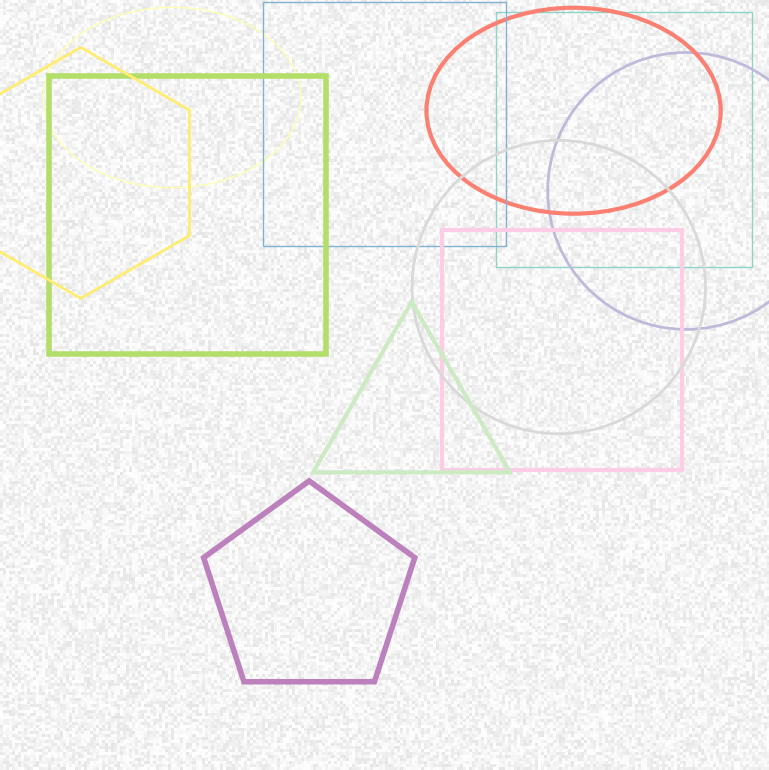[{"shape": "square", "thickness": 0.5, "radius": 0.83, "center": [0.811, 0.819]}, {"shape": "oval", "thickness": 0.5, "radius": 0.84, "center": [0.224, 0.873]}, {"shape": "circle", "thickness": 1, "radius": 0.9, "center": [0.891, 0.752]}, {"shape": "oval", "thickness": 1.5, "radius": 0.96, "center": [0.745, 0.856]}, {"shape": "square", "thickness": 0.5, "radius": 0.79, "center": [0.5, 0.839]}, {"shape": "square", "thickness": 2, "radius": 0.9, "center": [0.244, 0.721]}, {"shape": "square", "thickness": 1.5, "radius": 0.78, "center": [0.73, 0.546]}, {"shape": "circle", "thickness": 1, "radius": 0.95, "center": [0.726, 0.627]}, {"shape": "pentagon", "thickness": 2, "radius": 0.72, "center": [0.402, 0.231]}, {"shape": "triangle", "thickness": 1.5, "radius": 0.74, "center": [0.534, 0.46]}, {"shape": "hexagon", "thickness": 1, "radius": 0.82, "center": [0.105, 0.776]}]